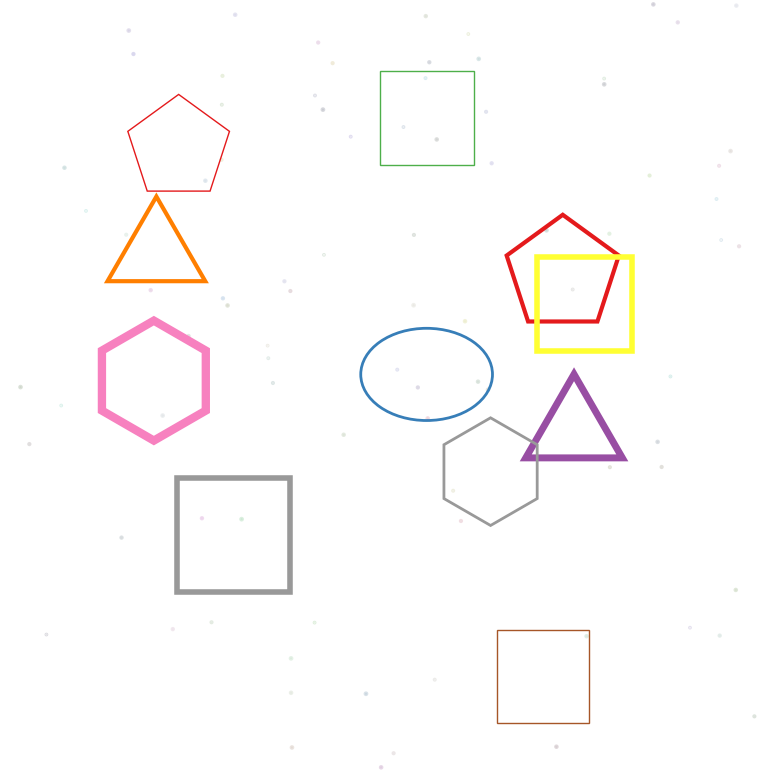[{"shape": "pentagon", "thickness": 0.5, "radius": 0.35, "center": [0.232, 0.808]}, {"shape": "pentagon", "thickness": 1.5, "radius": 0.38, "center": [0.731, 0.644]}, {"shape": "oval", "thickness": 1, "radius": 0.43, "center": [0.554, 0.514]}, {"shape": "square", "thickness": 0.5, "radius": 0.3, "center": [0.555, 0.847]}, {"shape": "triangle", "thickness": 2.5, "radius": 0.36, "center": [0.745, 0.442]}, {"shape": "triangle", "thickness": 1.5, "radius": 0.37, "center": [0.203, 0.671]}, {"shape": "square", "thickness": 2, "radius": 0.31, "center": [0.759, 0.605]}, {"shape": "square", "thickness": 0.5, "radius": 0.3, "center": [0.705, 0.121]}, {"shape": "hexagon", "thickness": 3, "radius": 0.39, "center": [0.2, 0.506]}, {"shape": "hexagon", "thickness": 1, "radius": 0.35, "center": [0.637, 0.387]}, {"shape": "square", "thickness": 2, "radius": 0.37, "center": [0.303, 0.305]}]